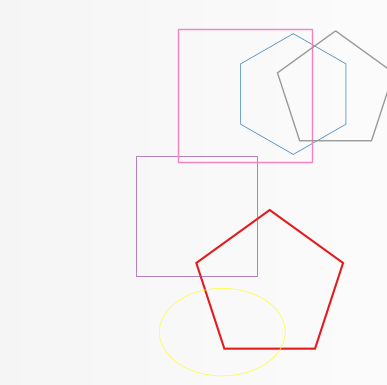[{"shape": "pentagon", "thickness": 1.5, "radius": 1.0, "center": [0.696, 0.255]}, {"shape": "hexagon", "thickness": 0.5, "radius": 0.78, "center": [0.757, 0.756]}, {"shape": "square", "thickness": 0.5, "radius": 0.78, "center": [0.508, 0.439]}, {"shape": "oval", "thickness": 0.5, "radius": 0.81, "center": [0.574, 0.137]}, {"shape": "square", "thickness": 1, "radius": 0.86, "center": [0.632, 0.753]}, {"shape": "pentagon", "thickness": 1, "radius": 0.79, "center": [0.866, 0.762]}]